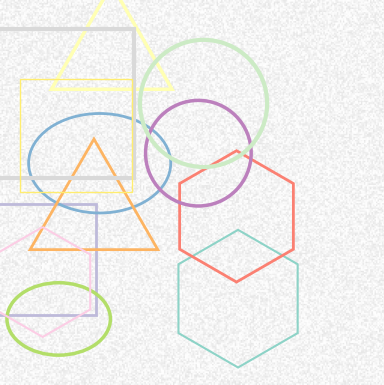[{"shape": "hexagon", "thickness": 1.5, "radius": 0.89, "center": [0.618, 0.224]}, {"shape": "triangle", "thickness": 2.5, "radius": 0.9, "center": [0.29, 0.859]}, {"shape": "square", "thickness": 2, "radius": 0.73, "center": [0.104, 0.326]}, {"shape": "hexagon", "thickness": 2, "radius": 0.85, "center": [0.614, 0.438]}, {"shape": "oval", "thickness": 2, "radius": 0.92, "center": [0.259, 0.576]}, {"shape": "triangle", "thickness": 2, "radius": 0.96, "center": [0.244, 0.447]}, {"shape": "oval", "thickness": 2.5, "radius": 0.67, "center": [0.152, 0.172]}, {"shape": "hexagon", "thickness": 1.5, "radius": 0.71, "center": [0.111, 0.268]}, {"shape": "square", "thickness": 3, "radius": 0.97, "center": [0.155, 0.731]}, {"shape": "circle", "thickness": 2.5, "radius": 0.69, "center": [0.515, 0.602]}, {"shape": "circle", "thickness": 3, "radius": 0.83, "center": [0.529, 0.731]}, {"shape": "square", "thickness": 1, "radius": 0.73, "center": [0.197, 0.649]}]